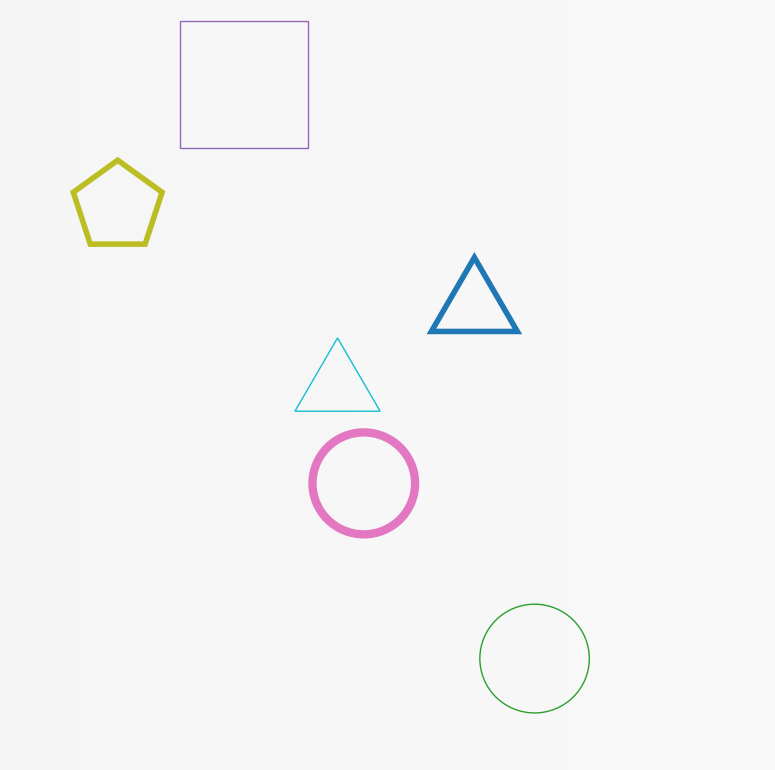[{"shape": "triangle", "thickness": 2, "radius": 0.32, "center": [0.612, 0.602]}, {"shape": "circle", "thickness": 0.5, "radius": 0.35, "center": [0.69, 0.145]}, {"shape": "square", "thickness": 0.5, "radius": 0.41, "center": [0.315, 0.89]}, {"shape": "circle", "thickness": 3, "radius": 0.33, "center": [0.469, 0.372]}, {"shape": "pentagon", "thickness": 2, "radius": 0.3, "center": [0.152, 0.732]}, {"shape": "triangle", "thickness": 0.5, "radius": 0.32, "center": [0.436, 0.498]}]